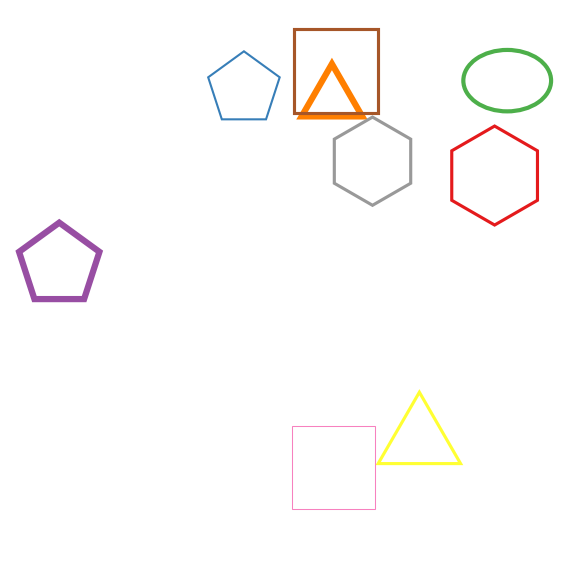[{"shape": "hexagon", "thickness": 1.5, "radius": 0.43, "center": [0.856, 0.695]}, {"shape": "pentagon", "thickness": 1, "radius": 0.33, "center": [0.422, 0.845]}, {"shape": "oval", "thickness": 2, "radius": 0.38, "center": [0.878, 0.859]}, {"shape": "pentagon", "thickness": 3, "radius": 0.37, "center": [0.103, 0.54]}, {"shape": "triangle", "thickness": 3, "radius": 0.3, "center": [0.575, 0.828]}, {"shape": "triangle", "thickness": 1.5, "radius": 0.41, "center": [0.726, 0.238]}, {"shape": "square", "thickness": 1.5, "radius": 0.36, "center": [0.582, 0.876]}, {"shape": "square", "thickness": 0.5, "radius": 0.36, "center": [0.577, 0.19]}, {"shape": "hexagon", "thickness": 1.5, "radius": 0.38, "center": [0.645, 0.72]}]